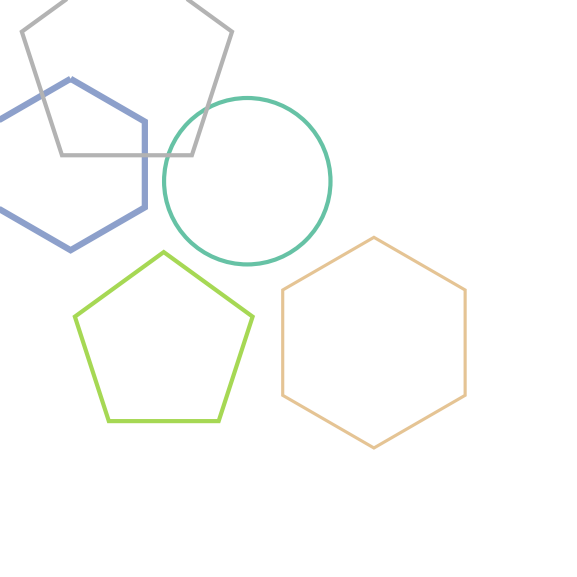[{"shape": "circle", "thickness": 2, "radius": 0.72, "center": [0.428, 0.685]}, {"shape": "hexagon", "thickness": 3, "radius": 0.74, "center": [0.122, 0.714]}, {"shape": "pentagon", "thickness": 2, "radius": 0.81, "center": [0.284, 0.401]}, {"shape": "hexagon", "thickness": 1.5, "radius": 0.91, "center": [0.647, 0.406]}, {"shape": "pentagon", "thickness": 2, "radius": 0.96, "center": [0.22, 0.885]}]